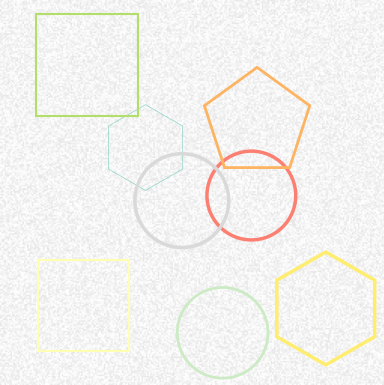[{"shape": "hexagon", "thickness": 0.5, "radius": 0.56, "center": [0.378, 0.617]}, {"shape": "square", "thickness": 1.5, "radius": 0.59, "center": [0.217, 0.206]}, {"shape": "circle", "thickness": 2.5, "radius": 0.58, "center": [0.653, 0.492]}, {"shape": "pentagon", "thickness": 2, "radius": 0.72, "center": [0.668, 0.681]}, {"shape": "square", "thickness": 1.5, "radius": 0.66, "center": [0.226, 0.832]}, {"shape": "circle", "thickness": 2.5, "radius": 0.61, "center": [0.472, 0.479]}, {"shape": "circle", "thickness": 2, "radius": 0.59, "center": [0.578, 0.136]}, {"shape": "hexagon", "thickness": 2.5, "radius": 0.73, "center": [0.846, 0.199]}]